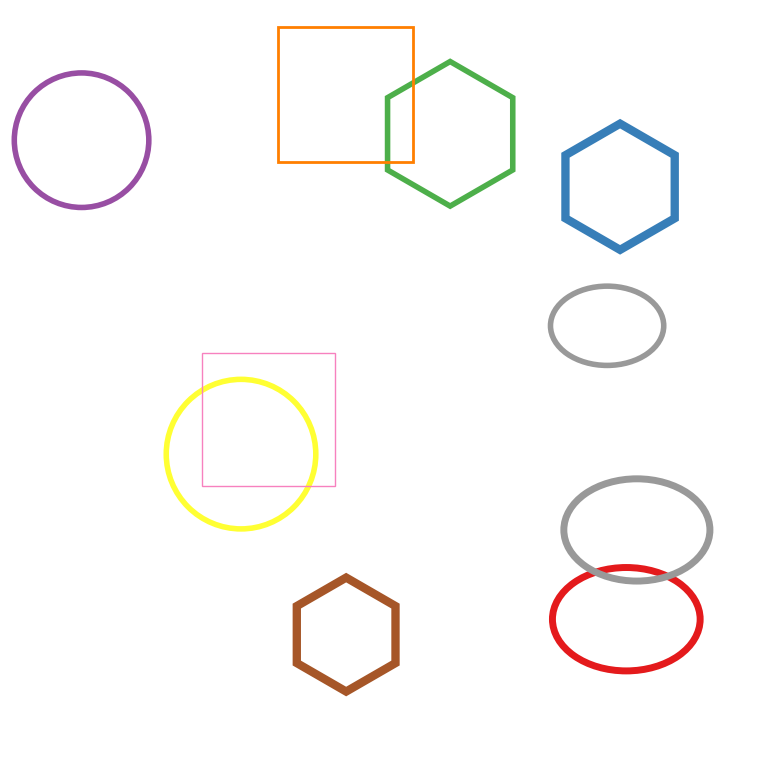[{"shape": "oval", "thickness": 2.5, "radius": 0.48, "center": [0.813, 0.196]}, {"shape": "hexagon", "thickness": 3, "radius": 0.41, "center": [0.805, 0.757]}, {"shape": "hexagon", "thickness": 2, "radius": 0.47, "center": [0.585, 0.826]}, {"shape": "circle", "thickness": 2, "radius": 0.44, "center": [0.106, 0.818]}, {"shape": "square", "thickness": 1, "radius": 0.44, "center": [0.449, 0.877]}, {"shape": "circle", "thickness": 2, "radius": 0.49, "center": [0.313, 0.41]}, {"shape": "hexagon", "thickness": 3, "radius": 0.37, "center": [0.45, 0.176]}, {"shape": "square", "thickness": 0.5, "radius": 0.43, "center": [0.349, 0.455]}, {"shape": "oval", "thickness": 2, "radius": 0.37, "center": [0.788, 0.577]}, {"shape": "oval", "thickness": 2.5, "radius": 0.47, "center": [0.827, 0.312]}]